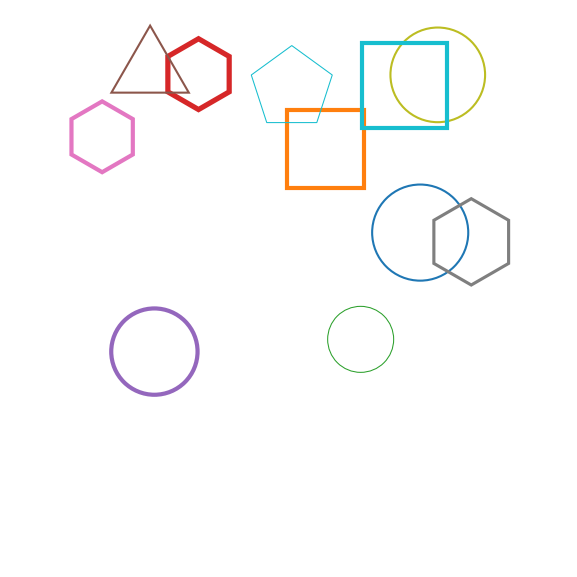[{"shape": "circle", "thickness": 1, "radius": 0.42, "center": [0.728, 0.596]}, {"shape": "square", "thickness": 2, "radius": 0.34, "center": [0.564, 0.741]}, {"shape": "circle", "thickness": 0.5, "radius": 0.29, "center": [0.625, 0.412]}, {"shape": "hexagon", "thickness": 2.5, "radius": 0.31, "center": [0.344, 0.871]}, {"shape": "circle", "thickness": 2, "radius": 0.37, "center": [0.267, 0.39]}, {"shape": "triangle", "thickness": 1, "radius": 0.39, "center": [0.26, 0.877]}, {"shape": "hexagon", "thickness": 2, "radius": 0.31, "center": [0.177, 0.762]}, {"shape": "hexagon", "thickness": 1.5, "radius": 0.37, "center": [0.816, 0.58]}, {"shape": "circle", "thickness": 1, "radius": 0.41, "center": [0.758, 0.87]}, {"shape": "pentagon", "thickness": 0.5, "radius": 0.37, "center": [0.505, 0.846]}, {"shape": "square", "thickness": 2, "radius": 0.37, "center": [0.701, 0.851]}]